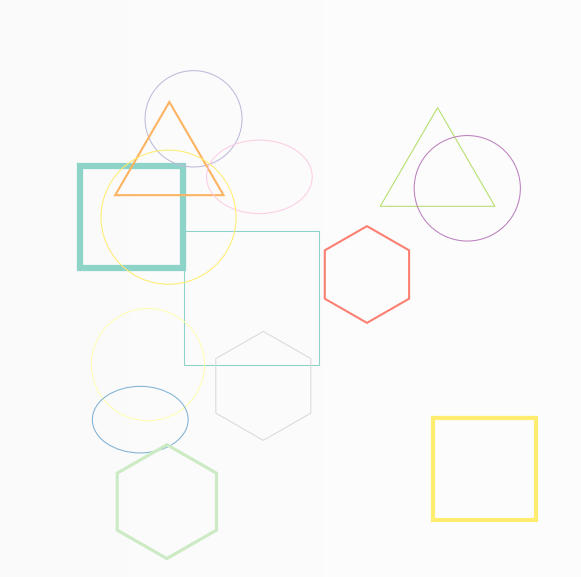[{"shape": "square", "thickness": 3, "radius": 0.44, "center": [0.226, 0.624]}, {"shape": "square", "thickness": 0.5, "radius": 0.58, "center": [0.432, 0.484]}, {"shape": "circle", "thickness": 0.5, "radius": 0.49, "center": [0.254, 0.368]}, {"shape": "circle", "thickness": 0.5, "radius": 0.42, "center": [0.333, 0.793]}, {"shape": "hexagon", "thickness": 1, "radius": 0.42, "center": [0.631, 0.524]}, {"shape": "oval", "thickness": 0.5, "radius": 0.41, "center": [0.241, 0.273]}, {"shape": "triangle", "thickness": 1, "radius": 0.54, "center": [0.291, 0.715]}, {"shape": "triangle", "thickness": 0.5, "radius": 0.57, "center": [0.753, 0.699]}, {"shape": "oval", "thickness": 0.5, "radius": 0.45, "center": [0.446, 0.693]}, {"shape": "hexagon", "thickness": 0.5, "radius": 0.47, "center": [0.453, 0.331]}, {"shape": "circle", "thickness": 0.5, "radius": 0.46, "center": [0.804, 0.673]}, {"shape": "hexagon", "thickness": 1.5, "radius": 0.49, "center": [0.287, 0.13]}, {"shape": "square", "thickness": 2, "radius": 0.44, "center": [0.834, 0.187]}, {"shape": "circle", "thickness": 0.5, "radius": 0.58, "center": [0.29, 0.623]}]